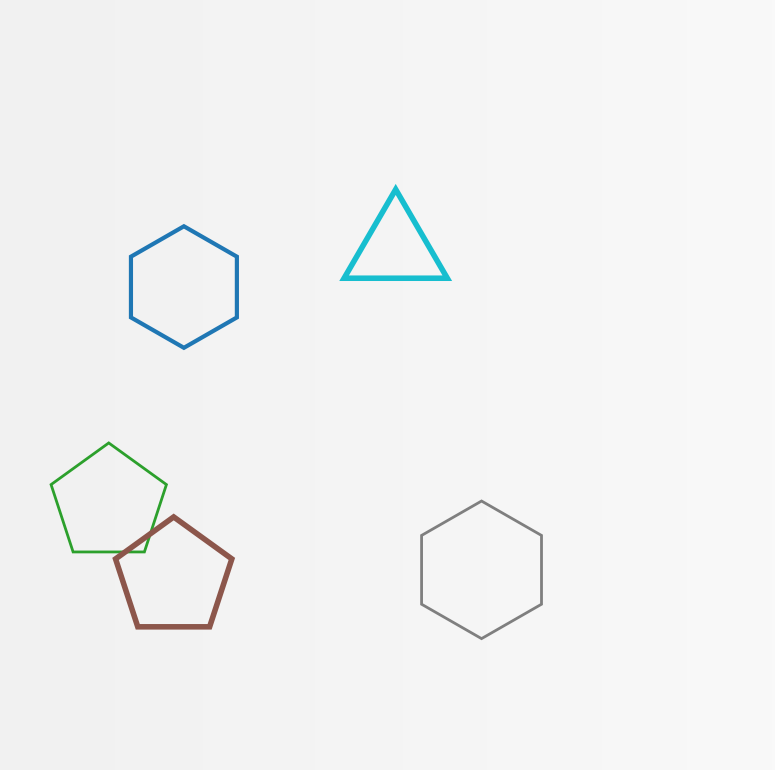[{"shape": "hexagon", "thickness": 1.5, "radius": 0.39, "center": [0.237, 0.627]}, {"shape": "pentagon", "thickness": 1, "radius": 0.39, "center": [0.14, 0.346]}, {"shape": "pentagon", "thickness": 2, "radius": 0.39, "center": [0.224, 0.25]}, {"shape": "hexagon", "thickness": 1, "radius": 0.45, "center": [0.621, 0.26]}, {"shape": "triangle", "thickness": 2, "radius": 0.38, "center": [0.511, 0.677]}]